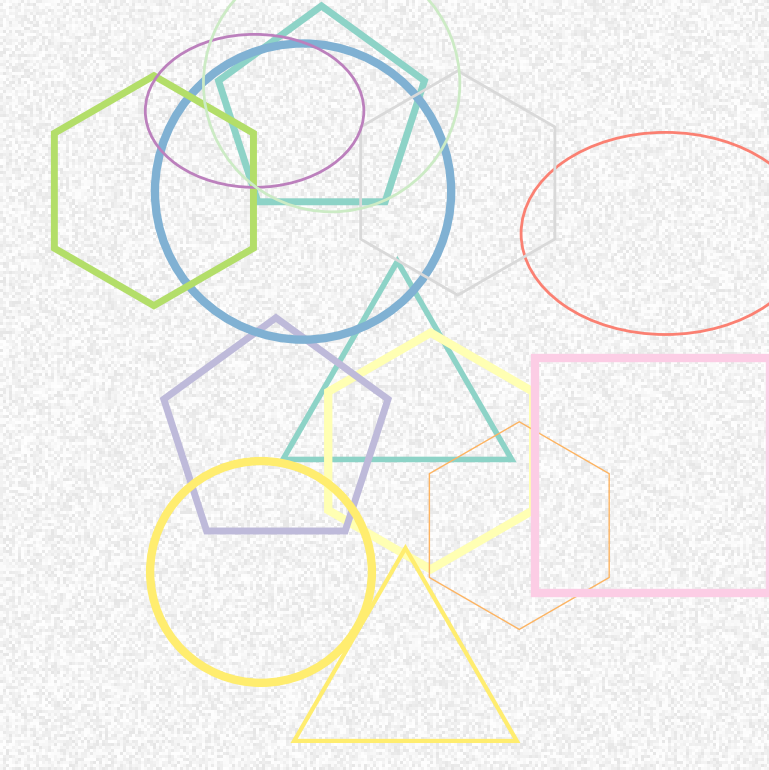[{"shape": "pentagon", "thickness": 2.5, "radius": 0.7, "center": [0.418, 0.852]}, {"shape": "triangle", "thickness": 2, "radius": 0.86, "center": [0.516, 0.489]}, {"shape": "hexagon", "thickness": 3, "radius": 0.77, "center": [0.559, 0.414]}, {"shape": "pentagon", "thickness": 2.5, "radius": 0.77, "center": [0.358, 0.434]}, {"shape": "oval", "thickness": 1, "radius": 0.94, "center": [0.864, 0.697]}, {"shape": "circle", "thickness": 3, "radius": 0.96, "center": [0.394, 0.751]}, {"shape": "hexagon", "thickness": 0.5, "radius": 0.67, "center": [0.674, 0.317]}, {"shape": "hexagon", "thickness": 2.5, "radius": 0.75, "center": [0.2, 0.752]}, {"shape": "square", "thickness": 3, "radius": 0.76, "center": [0.847, 0.383]}, {"shape": "hexagon", "thickness": 1, "radius": 0.73, "center": [0.594, 0.762]}, {"shape": "oval", "thickness": 1, "radius": 0.71, "center": [0.331, 0.856]}, {"shape": "circle", "thickness": 1, "radius": 0.83, "center": [0.431, 0.891]}, {"shape": "circle", "thickness": 3, "radius": 0.72, "center": [0.339, 0.257]}, {"shape": "triangle", "thickness": 1.5, "radius": 0.83, "center": [0.527, 0.121]}]